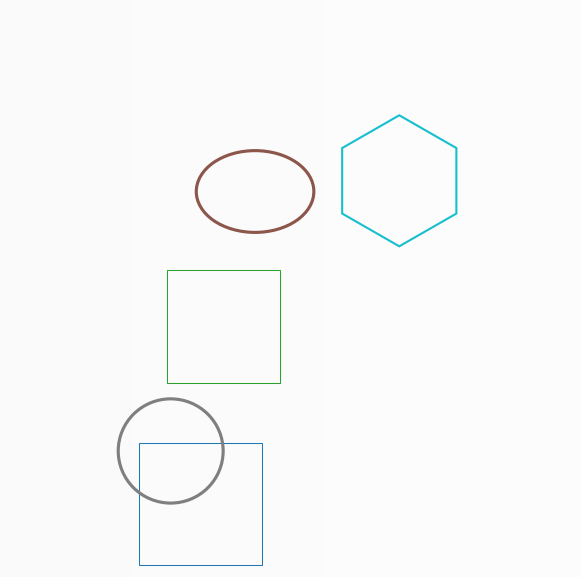[{"shape": "square", "thickness": 0.5, "radius": 0.53, "center": [0.346, 0.127]}, {"shape": "square", "thickness": 0.5, "radius": 0.49, "center": [0.385, 0.434]}, {"shape": "oval", "thickness": 1.5, "radius": 0.51, "center": [0.439, 0.668]}, {"shape": "circle", "thickness": 1.5, "radius": 0.45, "center": [0.294, 0.218]}, {"shape": "hexagon", "thickness": 1, "radius": 0.57, "center": [0.687, 0.686]}]